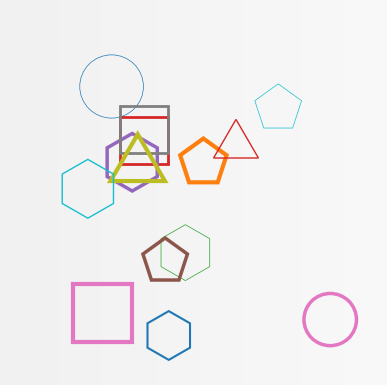[{"shape": "hexagon", "thickness": 1.5, "radius": 0.32, "center": [0.435, 0.129]}, {"shape": "circle", "thickness": 0.5, "radius": 0.41, "center": [0.288, 0.775]}, {"shape": "pentagon", "thickness": 3, "radius": 0.31, "center": [0.525, 0.577]}, {"shape": "hexagon", "thickness": 0.5, "radius": 0.36, "center": [0.478, 0.344]}, {"shape": "triangle", "thickness": 1, "radius": 0.33, "center": [0.609, 0.623]}, {"shape": "square", "thickness": 2, "radius": 0.3, "center": [0.372, 0.636]}, {"shape": "hexagon", "thickness": 2.5, "radius": 0.37, "center": [0.341, 0.579]}, {"shape": "pentagon", "thickness": 2.5, "radius": 0.3, "center": [0.426, 0.321]}, {"shape": "circle", "thickness": 2.5, "radius": 0.34, "center": [0.852, 0.17]}, {"shape": "square", "thickness": 3, "radius": 0.38, "center": [0.265, 0.188]}, {"shape": "square", "thickness": 2, "radius": 0.31, "center": [0.372, 0.663]}, {"shape": "triangle", "thickness": 3, "radius": 0.41, "center": [0.355, 0.57]}, {"shape": "hexagon", "thickness": 1, "radius": 0.38, "center": [0.227, 0.51]}, {"shape": "pentagon", "thickness": 0.5, "radius": 0.32, "center": [0.718, 0.719]}]